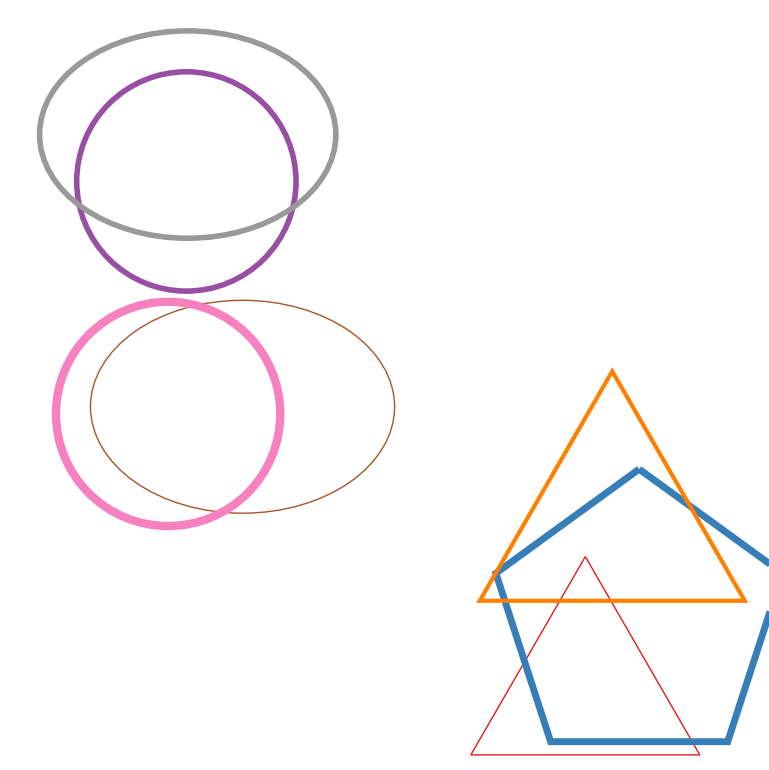[{"shape": "triangle", "thickness": 0.5, "radius": 0.86, "center": [0.76, 0.105]}, {"shape": "pentagon", "thickness": 2.5, "radius": 0.98, "center": [0.83, 0.195]}, {"shape": "circle", "thickness": 2, "radius": 0.71, "center": [0.242, 0.764]}, {"shape": "triangle", "thickness": 1.5, "radius": 0.99, "center": [0.795, 0.319]}, {"shape": "oval", "thickness": 0.5, "radius": 0.99, "center": [0.315, 0.472]}, {"shape": "circle", "thickness": 3, "radius": 0.73, "center": [0.218, 0.462]}, {"shape": "oval", "thickness": 2, "radius": 0.96, "center": [0.244, 0.825]}]